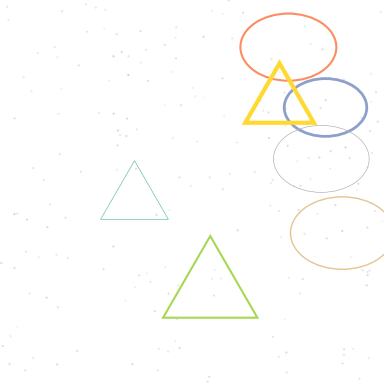[{"shape": "triangle", "thickness": 0.5, "radius": 0.51, "center": [0.349, 0.481]}, {"shape": "oval", "thickness": 1.5, "radius": 0.62, "center": [0.749, 0.878]}, {"shape": "oval", "thickness": 2, "radius": 0.54, "center": [0.845, 0.721]}, {"shape": "triangle", "thickness": 1.5, "radius": 0.71, "center": [0.546, 0.245]}, {"shape": "triangle", "thickness": 3, "radius": 0.51, "center": [0.726, 0.733]}, {"shape": "oval", "thickness": 1, "radius": 0.67, "center": [0.889, 0.395]}, {"shape": "oval", "thickness": 0.5, "radius": 0.62, "center": [0.835, 0.587]}]